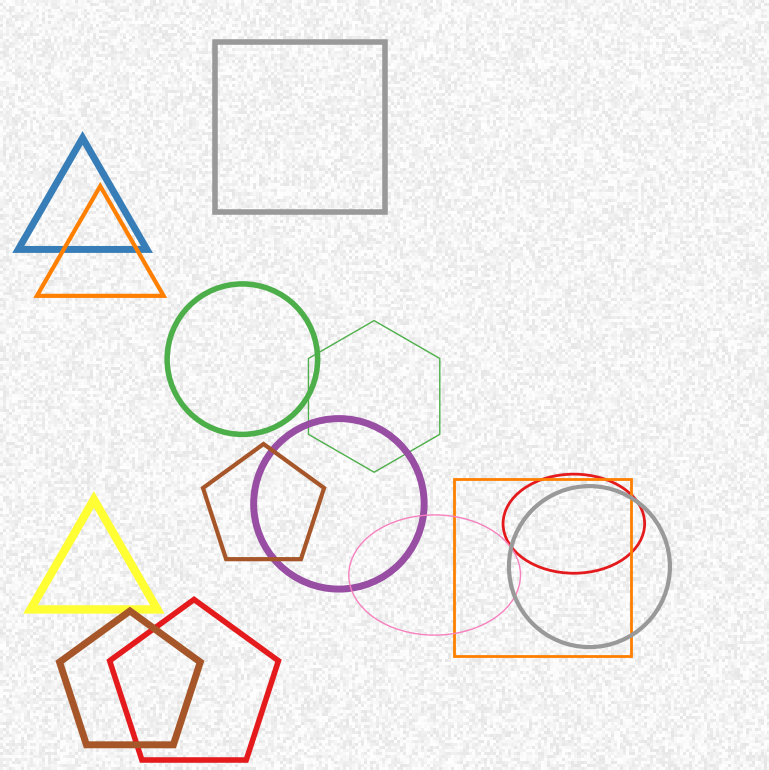[{"shape": "pentagon", "thickness": 2, "radius": 0.58, "center": [0.252, 0.106]}, {"shape": "oval", "thickness": 1, "radius": 0.46, "center": [0.745, 0.32]}, {"shape": "triangle", "thickness": 2.5, "radius": 0.48, "center": [0.107, 0.724]}, {"shape": "circle", "thickness": 2, "radius": 0.49, "center": [0.315, 0.534]}, {"shape": "hexagon", "thickness": 0.5, "radius": 0.49, "center": [0.486, 0.485]}, {"shape": "circle", "thickness": 2.5, "radius": 0.55, "center": [0.44, 0.346]}, {"shape": "square", "thickness": 1, "radius": 0.57, "center": [0.705, 0.263]}, {"shape": "triangle", "thickness": 1.5, "radius": 0.48, "center": [0.13, 0.663]}, {"shape": "triangle", "thickness": 3, "radius": 0.48, "center": [0.122, 0.256]}, {"shape": "pentagon", "thickness": 2.5, "radius": 0.48, "center": [0.169, 0.11]}, {"shape": "pentagon", "thickness": 1.5, "radius": 0.41, "center": [0.342, 0.341]}, {"shape": "oval", "thickness": 0.5, "radius": 0.56, "center": [0.564, 0.253]}, {"shape": "square", "thickness": 2, "radius": 0.55, "center": [0.39, 0.835]}, {"shape": "circle", "thickness": 1.5, "radius": 0.52, "center": [0.765, 0.264]}]